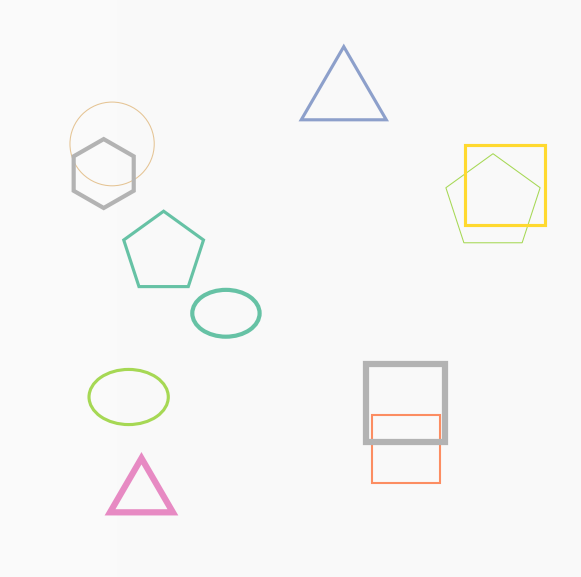[{"shape": "oval", "thickness": 2, "radius": 0.29, "center": [0.389, 0.457]}, {"shape": "pentagon", "thickness": 1.5, "radius": 0.36, "center": [0.281, 0.561]}, {"shape": "square", "thickness": 1, "radius": 0.3, "center": [0.699, 0.221]}, {"shape": "triangle", "thickness": 1.5, "radius": 0.42, "center": [0.591, 0.834]}, {"shape": "triangle", "thickness": 3, "radius": 0.31, "center": [0.243, 0.143]}, {"shape": "pentagon", "thickness": 0.5, "radius": 0.43, "center": [0.848, 0.648]}, {"shape": "oval", "thickness": 1.5, "radius": 0.34, "center": [0.221, 0.312]}, {"shape": "square", "thickness": 1.5, "radius": 0.35, "center": [0.868, 0.679]}, {"shape": "circle", "thickness": 0.5, "radius": 0.36, "center": [0.193, 0.75]}, {"shape": "hexagon", "thickness": 2, "radius": 0.3, "center": [0.178, 0.699]}, {"shape": "square", "thickness": 3, "radius": 0.34, "center": [0.698, 0.301]}]